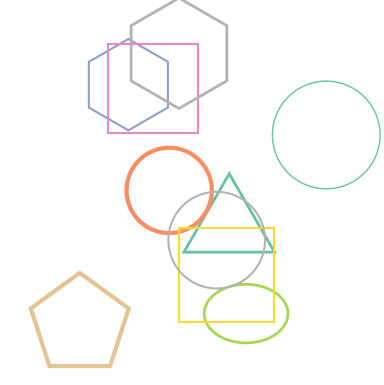[{"shape": "triangle", "thickness": 2, "radius": 0.68, "center": [0.595, 0.413]}, {"shape": "circle", "thickness": 1, "radius": 0.7, "center": [0.847, 0.649]}, {"shape": "circle", "thickness": 3, "radius": 0.55, "center": [0.44, 0.505]}, {"shape": "hexagon", "thickness": 1.5, "radius": 0.59, "center": [0.333, 0.78]}, {"shape": "square", "thickness": 1.5, "radius": 0.58, "center": [0.397, 0.77]}, {"shape": "oval", "thickness": 2, "radius": 0.54, "center": [0.639, 0.185]}, {"shape": "square", "thickness": 1.5, "radius": 0.61, "center": [0.588, 0.287]}, {"shape": "pentagon", "thickness": 3, "radius": 0.67, "center": [0.207, 0.157]}, {"shape": "circle", "thickness": 1.5, "radius": 0.63, "center": [0.563, 0.376]}, {"shape": "hexagon", "thickness": 2, "radius": 0.72, "center": [0.465, 0.862]}]